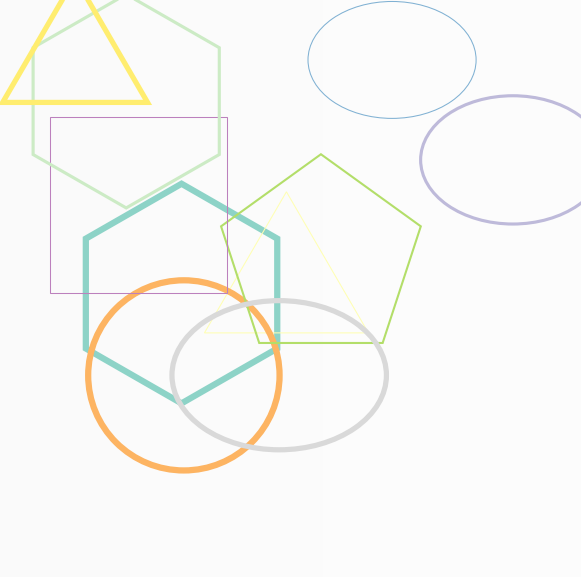[{"shape": "hexagon", "thickness": 3, "radius": 0.95, "center": [0.312, 0.491]}, {"shape": "triangle", "thickness": 0.5, "radius": 0.81, "center": [0.493, 0.504]}, {"shape": "oval", "thickness": 1.5, "radius": 0.79, "center": [0.882, 0.722]}, {"shape": "oval", "thickness": 0.5, "radius": 0.72, "center": [0.674, 0.895]}, {"shape": "circle", "thickness": 3, "radius": 0.82, "center": [0.316, 0.349]}, {"shape": "pentagon", "thickness": 1, "radius": 0.9, "center": [0.552, 0.551]}, {"shape": "oval", "thickness": 2.5, "radius": 0.92, "center": [0.48, 0.349]}, {"shape": "square", "thickness": 0.5, "radius": 0.76, "center": [0.238, 0.645]}, {"shape": "hexagon", "thickness": 1.5, "radius": 0.92, "center": [0.217, 0.824]}, {"shape": "triangle", "thickness": 2.5, "radius": 0.72, "center": [0.129, 0.894]}]